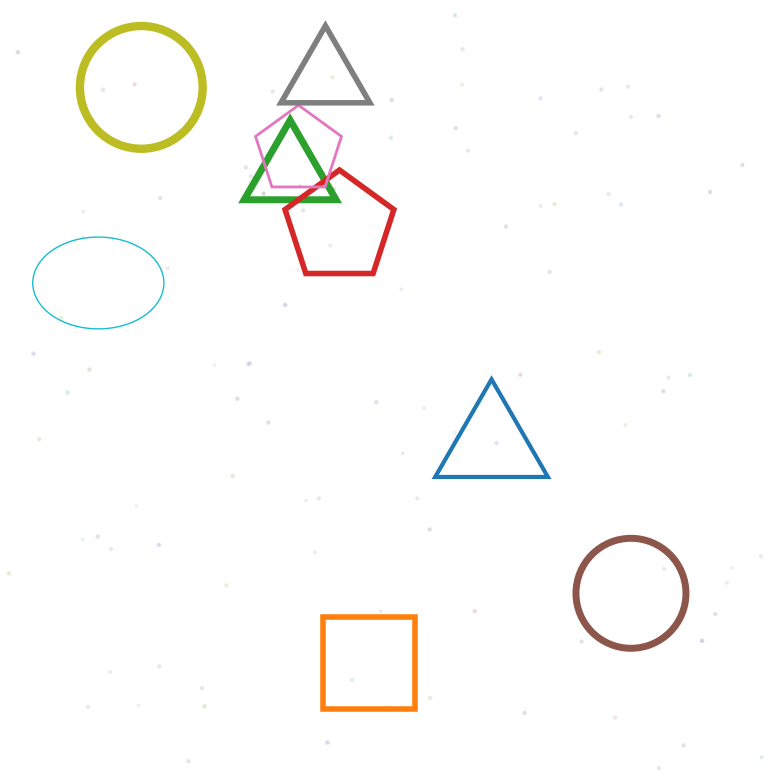[{"shape": "triangle", "thickness": 1.5, "radius": 0.42, "center": [0.638, 0.423]}, {"shape": "square", "thickness": 2, "radius": 0.3, "center": [0.479, 0.139]}, {"shape": "triangle", "thickness": 2.5, "radius": 0.34, "center": [0.377, 0.775]}, {"shape": "pentagon", "thickness": 2, "radius": 0.37, "center": [0.441, 0.705]}, {"shape": "circle", "thickness": 2.5, "radius": 0.36, "center": [0.819, 0.229]}, {"shape": "pentagon", "thickness": 1, "radius": 0.29, "center": [0.388, 0.805]}, {"shape": "triangle", "thickness": 2, "radius": 0.33, "center": [0.423, 0.9]}, {"shape": "circle", "thickness": 3, "radius": 0.4, "center": [0.184, 0.887]}, {"shape": "oval", "thickness": 0.5, "radius": 0.43, "center": [0.128, 0.633]}]